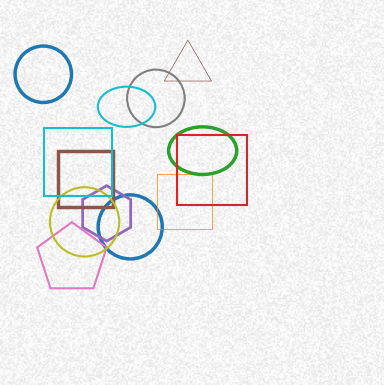[{"shape": "circle", "thickness": 2.5, "radius": 0.37, "center": [0.112, 0.807]}, {"shape": "circle", "thickness": 2.5, "radius": 0.42, "center": [0.338, 0.411]}, {"shape": "square", "thickness": 0.5, "radius": 0.36, "center": [0.479, 0.477]}, {"shape": "oval", "thickness": 2.5, "radius": 0.44, "center": [0.526, 0.609]}, {"shape": "square", "thickness": 1.5, "radius": 0.46, "center": [0.552, 0.559]}, {"shape": "hexagon", "thickness": 2, "radius": 0.36, "center": [0.277, 0.446]}, {"shape": "triangle", "thickness": 0.5, "radius": 0.35, "center": [0.488, 0.825]}, {"shape": "square", "thickness": 2.5, "radius": 0.36, "center": [0.223, 0.535]}, {"shape": "pentagon", "thickness": 1.5, "radius": 0.47, "center": [0.187, 0.328]}, {"shape": "circle", "thickness": 1.5, "radius": 0.37, "center": [0.405, 0.744]}, {"shape": "circle", "thickness": 1.5, "radius": 0.45, "center": [0.22, 0.424]}, {"shape": "oval", "thickness": 1.5, "radius": 0.37, "center": [0.329, 0.723]}, {"shape": "square", "thickness": 1.5, "radius": 0.44, "center": [0.202, 0.579]}]